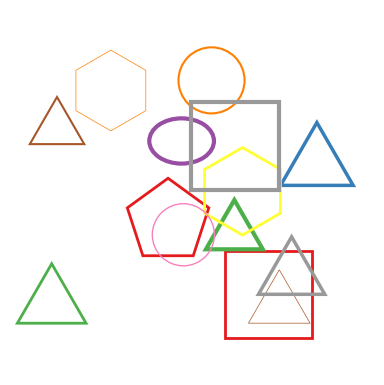[{"shape": "pentagon", "thickness": 2, "radius": 0.56, "center": [0.437, 0.426]}, {"shape": "square", "thickness": 2, "radius": 0.56, "center": [0.698, 0.235]}, {"shape": "triangle", "thickness": 2.5, "radius": 0.54, "center": [0.823, 0.573]}, {"shape": "triangle", "thickness": 2, "radius": 0.52, "center": [0.134, 0.212]}, {"shape": "triangle", "thickness": 3, "radius": 0.43, "center": [0.609, 0.395]}, {"shape": "oval", "thickness": 3, "radius": 0.42, "center": [0.472, 0.634]}, {"shape": "hexagon", "thickness": 0.5, "radius": 0.52, "center": [0.288, 0.765]}, {"shape": "circle", "thickness": 1.5, "radius": 0.43, "center": [0.549, 0.791]}, {"shape": "hexagon", "thickness": 2, "radius": 0.57, "center": [0.63, 0.503]}, {"shape": "triangle", "thickness": 1.5, "radius": 0.41, "center": [0.148, 0.666]}, {"shape": "triangle", "thickness": 0.5, "radius": 0.46, "center": [0.725, 0.207]}, {"shape": "circle", "thickness": 1, "radius": 0.4, "center": [0.476, 0.39]}, {"shape": "square", "thickness": 3, "radius": 0.57, "center": [0.61, 0.621]}, {"shape": "triangle", "thickness": 2.5, "radius": 0.5, "center": [0.757, 0.285]}]